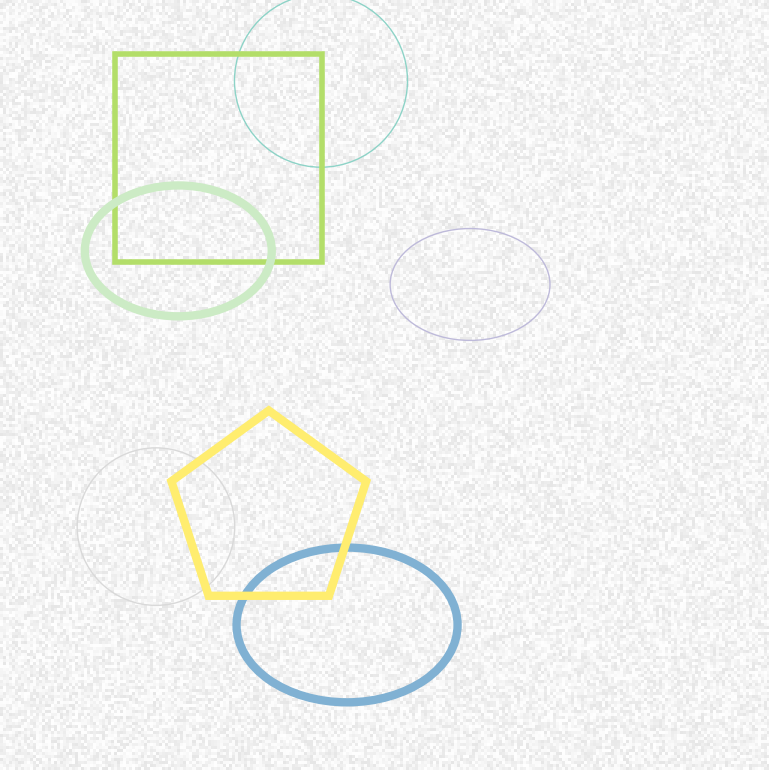[{"shape": "circle", "thickness": 0.5, "radius": 0.56, "center": [0.417, 0.895]}, {"shape": "oval", "thickness": 0.5, "radius": 0.52, "center": [0.61, 0.631]}, {"shape": "oval", "thickness": 3, "radius": 0.72, "center": [0.451, 0.188]}, {"shape": "square", "thickness": 2, "radius": 0.67, "center": [0.283, 0.795]}, {"shape": "circle", "thickness": 0.5, "radius": 0.51, "center": [0.203, 0.316]}, {"shape": "oval", "thickness": 3, "radius": 0.61, "center": [0.232, 0.674]}, {"shape": "pentagon", "thickness": 3, "radius": 0.67, "center": [0.349, 0.334]}]